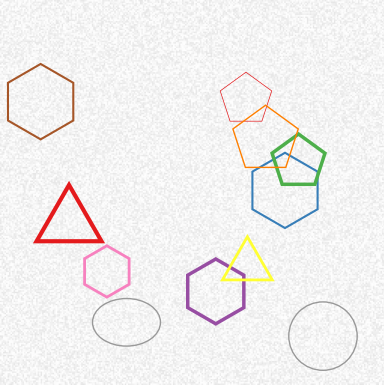[{"shape": "triangle", "thickness": 3, "radius": 0.49, "center": [0.179, 0.422]}, {"shape": "pentagon", "thickness": 0.5, "radius": 0.35, "center": [0.639, 0.742]}, {"shape": "hexagon", "thickness": 1.5, "radius": 0.49, "center": [0.74, 0.505]}, {"shape": "pentagon", "thickness": 2.5, "radius": 0.36, "center": [0.775, 0.58]}, {"shape": "hexagon", "thickness": 2.5, "radius": 0.42, "center": [0.56, 0.243]}, {"shape": "pentagon", "thickness": 1, "radius": 0.45, "center": [0.69, 0.637]}, {"shape": "triangle", "thickness": 2, "radius": 0.37, "center": [0.643, 0.31]}, {"shape": "hexagon", "thickness": 1.5, "radius": 0.49, "center": [0.106, 0.736]}, {"shape": "hexagon", "thickness": 2, "radius": 0.33, "center": [0.278, 0.295]}, {"shape": "circle", "thickness": 1, "radius": 0.44, "center": [0.839, 0.127]}, {"shape": "oval", "thickness": 1, "radius": 0.44, "center": [0.329, 0.163]}]